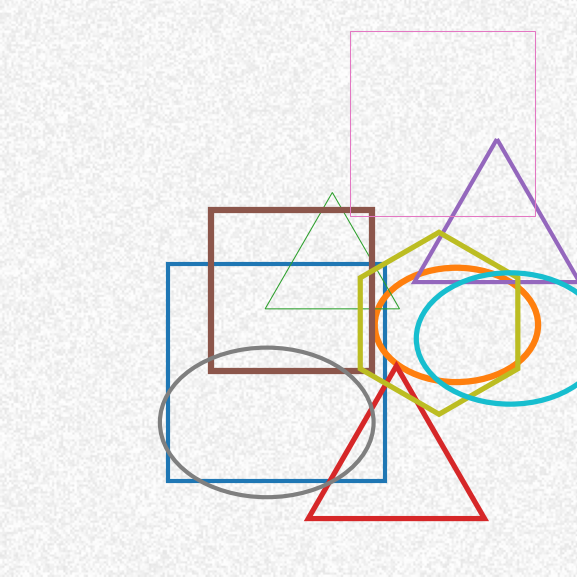[{"shape": "square", "thickness": 2, "radius": 0.94, "center": [0.479, 0.355]}, {"shape": "oval", "thickness": 3, "radius": 0.71, "center": [0.79, 0.437]}, {"shape": "triangle", "thickness": 0.5, "radius": 0.67, "center": [0.575, 0.532]}, {"shape": "triangle", "thickness": 2.5, "radius": 0.88, "center": [0.686, 0.189]}, {"shape": "triangle", "thickness": 2, "radius": 0.83, "center": [0.861, 0.593]}, {"shape": "square", "thickness": 3, "radius": 0.69, "center": [0.505, 0.496]}, {"shape": "square", "thickness": 0.5, "radius": 0.8, "center": [0.767, 0.786]}, {"shape": "oval", "thickness": 2, "radius": 0.93, "center": [0.462, 0.268]}, {"shape": "hexagon", "thickness": 2.5, "radius": 0.79, "center": [0.76, 0.439]}, {"shape": "oval", "thickness": 2.5, "radius": 0.81, "center": [0.883, 0.413]}]